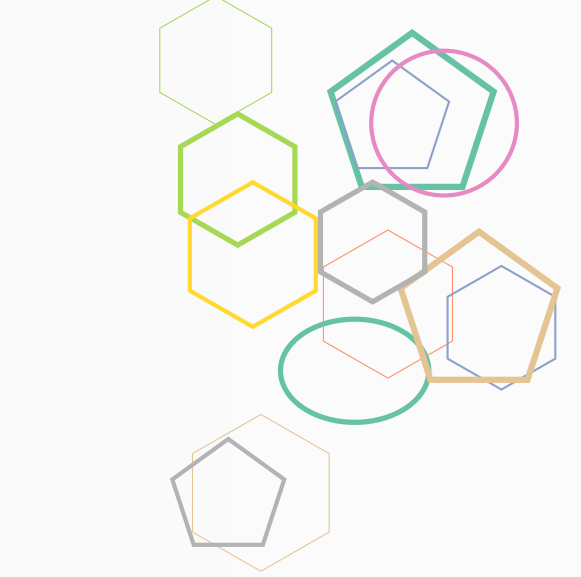[{"shape": "pentagon", "thickness": 3, "radius": 0.74, "center": [0.709, 0.795]}, {"shape": "oval", "thickness": 2.5, "radius": 0.64, "center": [0.61, 0.357]}, {"shape": "hexagon", "thickness": 0.5, "radius": 0.64, "center": [0.667, 0.473]}, {"shape": "hexagon", "thickness": 1, "radius": 0.54, "center": [0.863, 0.432]}, {"shape": "pentagon", "thickness": 1, "radius": 0.51, "center": [0.675, 0.791]}, {"shape": "circle", "thickness": 2, "radius": 0.63, "center": [0.764, 0.786]}, {"shape": "hexagon", "thickness": 0.5, "radius": 0.56, "center": [0.371, 0.895]}, {"shape": "hexagon", "thickness": 2.5, "radius": 0.57, "center": [0.409, 0.688]}, {"shape": "hexagon", "thickness": 2, "radius": 0.63, "center": [0.435, 0.558]}, {"shape": "hexagon", "thickness": 0.5, "radius": 0.68, "center": [0.449, 0.146]}, {"shape": "pentagon", "thickness": 3, "radius": 0.71, "center": [0.824, 0.456]}, {"shape": "pentagon", "thickness": 2, "radius": 0.51, "center": [0.393, 0.138]}, {"shape": "hexagon", "thickness": 2.5, "radius": 0.52, "center": [0.641, 0.58]}]